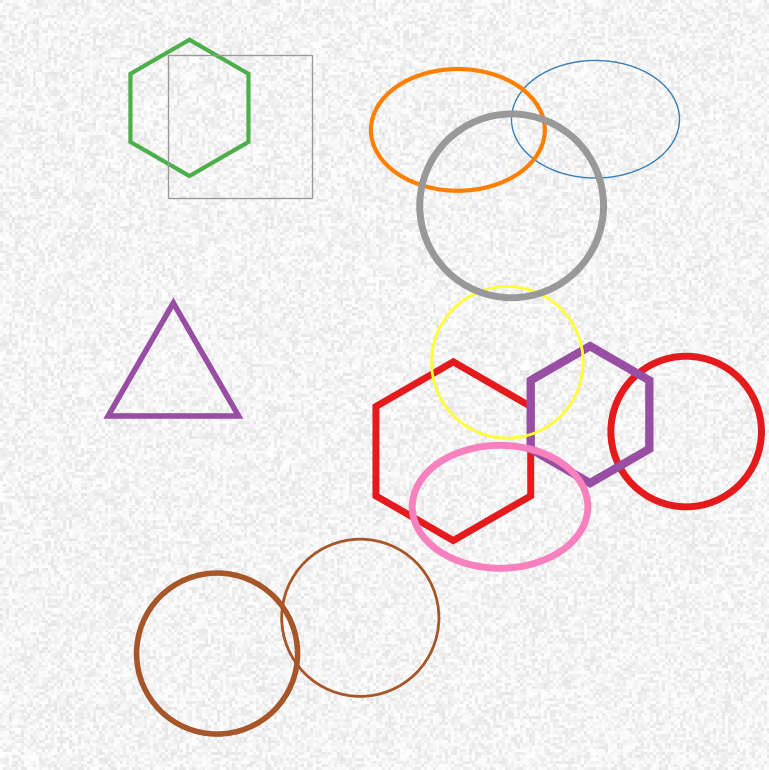[{"shape": "circle", "thickness": 2.5, "radius": 0.49, "center": [0.891, 0.44]}, {"shape": "hexagon", "thickness": 2.5, "radius": 0.58, "center": [0.589, 0.414]}, {"shape": "oval", "thickness": 0.5, "radius": 0.55, "center": [0.773, 0.845]}, {"shape": "hexagon", "thickness": 1.5, "radius": 0.44, "center": [0.246, 0.86]}, {"shape": "hexagon", "thickness": 3, "radius": 0.44, "center": [0.766, 0.462]}, {"shape": "triangle", "thickness": 2, "radius": 0.49, "center": [0.225, 0.509]}, {"shape": "oval", "thickness": 1.5, "radius": 0.56, "center": [0.595, 0.831]}, {"shape": "circle", "thickness": 1, "radius": 0.49, "center": [0.659, 0.529]}, {"shape": "circle", "thickness": 2, "radius": 0.52, "center": [0.282, 0.151]}, {"shape": "circle", "thickness": 1, "radius": 0.51, "center": [0.468, 0.198]}, {"shape": "oval", "thickness": 2.5, "radius": 0.57, "center": [0.649, 0.342]}, {"shape": "square", "thickness": 0.5, "radius": 0.47, "center": [0.312, 0.836]}, {"shape": "circle", "thickness": 2.5, "radius": 0.6, "center": [0.664, 0.733]}]